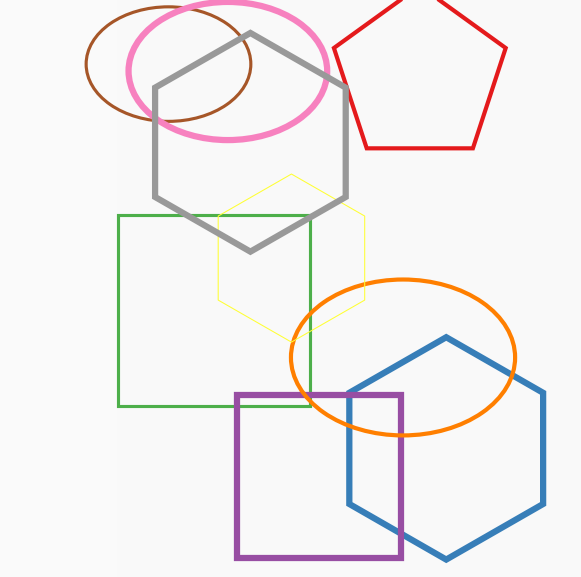[{"shape": "pentagon", "thickness": 2, "radius": 0.78, "center": [0.722, 0.868]}, {"shape": "hexagon", "thickness": 3, "radius": 0.96, "center": [0.768, 0.223]}, {"shape": "square", "thickness": 1.5, "radius": 0.83, "center": [0.368, 0.462]}, {"shape": "square", "thickness": 3, "radius": 0.71, "center": [0.549, 0.174]}, {"shape": "oval", "thickness": 2, "radius": 0.96, "center": [0.693, 0.38]}, {"shape": "hexagon", "thickness": 0.5, "radius": 0.73, "center": [0.501, 0.552]}, {"shape": "oval", "thickness": 1.5, "radius": 0.71, "center": [0.29, 0.888]}, {"shape": "oval", "thickness": 3, "radius": 0.85, "center": [0.392, 0.876]}, {"shape": "hexagon", "thickness": 3, "radius": 0.95, "center": [0.431, 0.753]}]